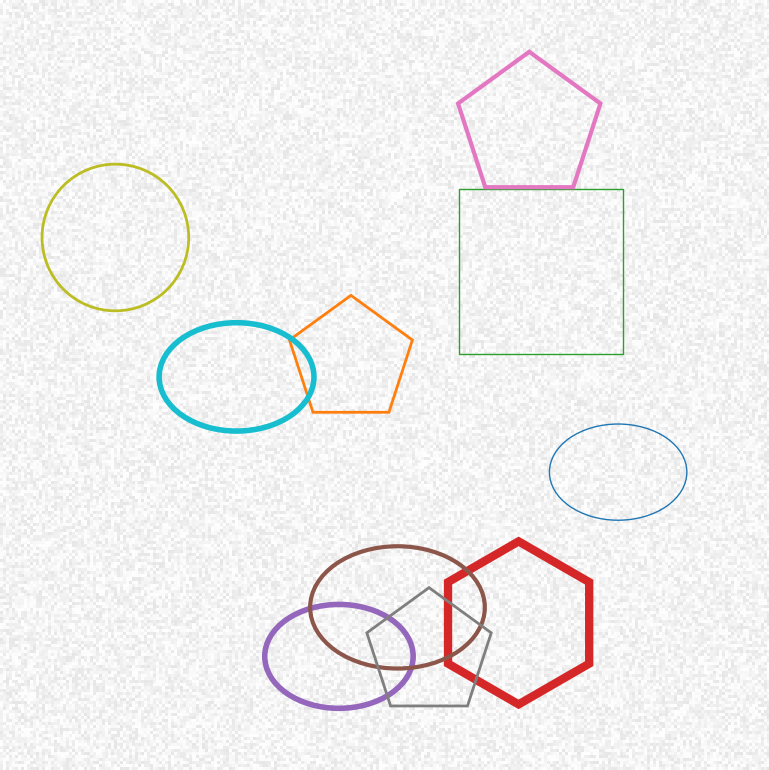[{"shape": "oval", "thickness": 0.5, "radius": 0.45, "center": [0.803, 0.387]}, {"shape": "pentagon", "thickness": 1, "radius": 0.42, "center": [0.456, 0.532]}, {"shape": "square", "thickness": 0.5, "radius": 0.53, "center": [0.703, 0.647]}, {"shape": "hexagon", "thickness": 3, "radius": 0.53, "center": [0.674, 0.191]}, {"shape": "oval", "thickness": 2, "radius": 0.48, "center": [0.44, 0.148]}, {"shape": "oval", "thickness": 1.5, "radius": 0.57, "center": [0.516, 0.211]}, {"shape": "pentagon", "thickness": 1.5, "radius": 0.49, "center": [0.687, 0.836]}, {"shape": "pentagon", "thickness": 1, "radius": 0.42, "center": [0.557, 0.152]}, {"shape": "circle", "thickness": 1, "radius": 0.48, "center": [0.15, 0.692]}, {"shape": "oval", "thickness": 2, "radius": 0.5, "center": [0.307, 0.511]}]